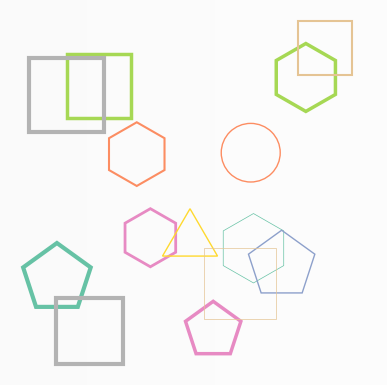[{"shape": "pentagon", "thickness": 3, "radius": 0.46, "center": [0.147, 0.277]}, {"shape": "hexagon", "thickness": 0.5, "radius": 0.45, "center": [0.654, 0.355]}, {"shape": "hexagon", "thickness": 1.5, "radius": 0.41, "center": [0.353, 0.6]}, {"shape": "circle", "thickness": 1, "radius": 0.38, "center": [0.647, 0.603]}, {"shape": "pentagon", "thickness": 1, "radius": 0.45, "center": [0.727, 0.312]}, {"shape": "pentagon", "thickness": 2.5, "radius": 0.38, "center": [0.55, 0.142]}, {"shape": "hexagon", "thickness": 2, "radius": 0.38, "center": [0.388, 0.383]}, {"shape": "square", "thickness": 2.5, "radius": 0.42, "center": [0.256, 0.777]}, {"shape": "hexagon", "thickness": 2.5, "radius": 0.44, "center": [0.789, 0.799]}, {"shape": "triangle", "thickness": 1, "radius": 0.41, "center": [0.49, 0.376]}, {"shape": "square", "thickness": 0.5, "radius": 0.47, "center": [0.618, 0.264]}, {"shape": "square", "thickness": 1.5, "radius": 0.35, "center": [0.838, 0.874]}, {"shape": "square", "thickness": 3, "radius": 0.43, "center": [0.23, 0.14]}, {"shape": "square", "thickness": 3, "radius": 0.48, "center": [0.171, 0.753]}]